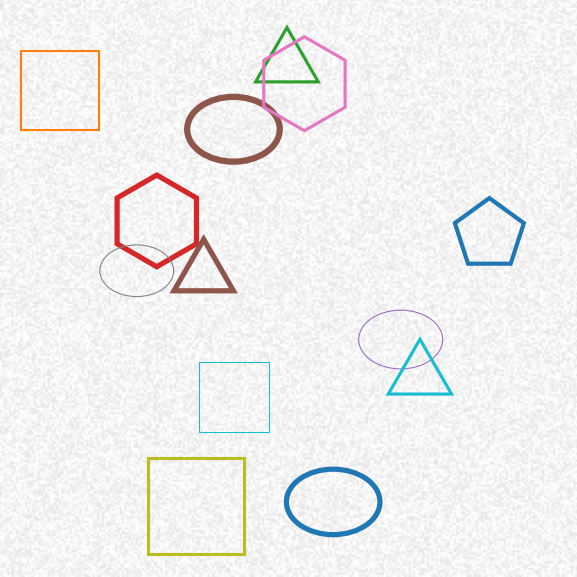[{"shape": "oval", "thickness": 2.5, "radius": 0.4, "center": [0.577, 0.13]}, {"shape": "pentagon", "thickness": 2, "radius": 0.31, "center": [0.847, 0.593]}, {"shape": "square", "thickness": 1, "radius": 0.34, "center": [0.104, 0.842]}, {"shape": "triangle", "thickness": 1.5, "radius": 0.31, "center": [0.497, 0.889]}, {"shape": "hexagon", "thickness": 2.5, "radius": 0.4, "center": [0.271, 0.617]}, {"shape": "oval", "thickness": 0.5, "radius": 0.36, "center": [0.694, 0.411]}, {"shape": "triangle", "thickness": 2.5, "radius": 0.3, "center": [0.353, 0.525]}, {"shape": "oval", "thickness": 3, "radius": 0.4, "center": [0.404, 0.775]}, {"shape": "hexagon", "thickness": 1.5, "radius": 0.41, "center": [0.527, 0.854]}, {"shape": "oval", "thickness": 0.5, "radius": 0.32, "center": [0.237, 0.53]}, {"shape": "square", "thickness": 1.5, "radius": 0.42, "center": [0.339, 0.123]}, {"shape": "square", "thickness": 0.5, "radius": 0.3, "center": [0.405, 0.312]}, {"shape": "triangle", "thickness": 1.5, "radius": 0.32, "center": [0.727, 0.348]}]